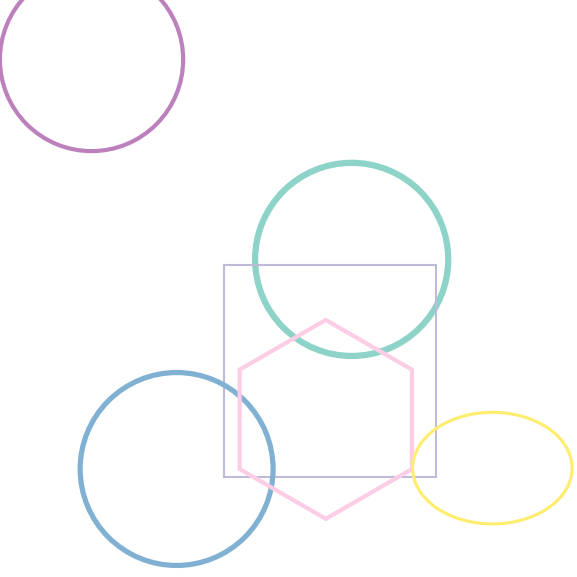[{"shape": "circle", "thickness": 3, "radius": 0.84, "center": [0.609, 0.55]}, {"shape": "square", "thickness": 1, "radius": 0.92, "center": [0.571, 0.357]}, {"shape": "circle", "thickness": 2.5, "radius": 0.84, "center": [0.306, 0.187]}, {"shape": "hexagon", "thickness": 2, "radius": 0.86, "center": [0.564, 0.273]}, {"shape": "circle", "thickness": 2, "radius": 0.79, "center": [0.159, 0.896]}, {"shape": "oval", "thickness": 1.5, "radius": 0.69, "center": [0.853, 0.189]}]